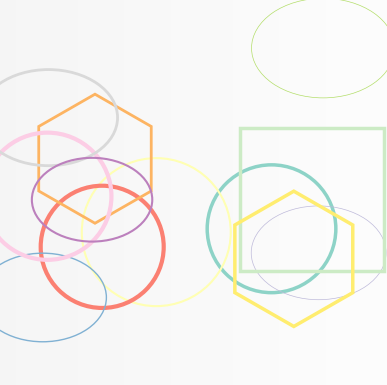[{"shape": "circle", "thickness": 2.5, "radius": 0.83, "center": [0.701, 0.406]}, {"shape": "circle", "thickness": 1.5, "radius": 0.96, "center": [0.403, 0.397]}, {"shape": "oval", "thickness": 0.5, "radius": 0.87, "center": [0.822, 0.343]}, {"shape": "circle", "thickness": 3, "radius": 0.79, "center": [0.264, 0.359]}, {"shape": "oval", "thickness": 1, "radius": 0.82, "center": [0.11, 0.227]}, {"shape": "hexagon", "thickness": 2, "radius": 0.84, "center": [0.245, 0.588]}, {"shape": "oval", "thickness": 0.5, "radius": 0.92, "center": [0.834, 0.875]}, {"shape": "circle", "thickness": 3, "radius": 0.83, "center": [0.122, 0.49]}, {"shape": "oval", "thickness": 2, "radius": 0.89, "center": [0.125, 0.694]}, {"shape": "oval", "thickness": 1.5, "radius": 0.78, "center": [0.238, 0.481]}, {"shape": "square", "thickness": 2.5, "radius": 0.93, "center": [0.805, 0.483]}, {"shape": "hexagon", "thickness": 2.5, "radius": 0.88, "center": [0.758, 0.328]}]